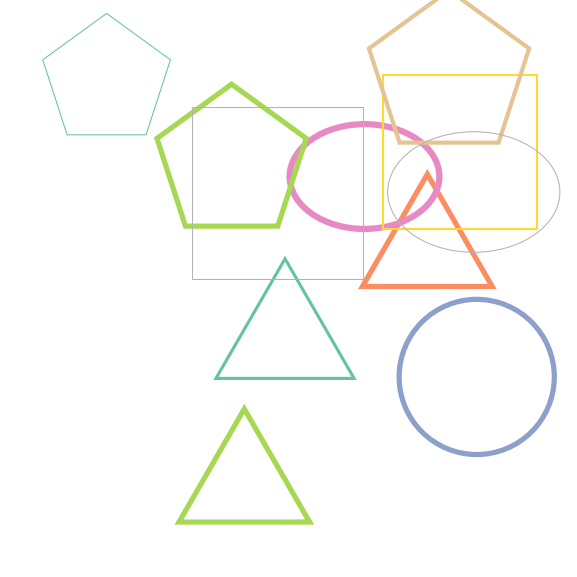[{"shape": "pentagon", "thickness": 0.5, "radius": 0.58, "center": [0.185, 0.86]}, {"shape": "triangle", "thickness": 1.5, "radius": 0.69, "center": [0.494, 0.413]}, {"shape": "triangle", "thickness": 2.5, "radius": 0.65, "center": [0.74, 0.568]}, {"shape": "circle", "thickness": 2.5, "radius": 0.67, "center": [0.825, 0.346]}, {"shape": "oval", "thickness": 3, "radius": 0.65, "center": [0.631, 0.693]}, {"shape": "triangle", "thickness": 2.5, "radius": 0.65, "center": [0.423, 0.16]}, {"shape": "pentagon", "thickness": 2.5, "radius": 0.68, "center": [0.401, 0.717]}, {"shape": "square", "thickness": 1, "radius": 0.67, "center": [0.796, 0.736]}, {"shape": "pentagon", "thickness": 2, "radius": 0.73, "center": [0.778, 0.87]}, {"shape": "oval", "thickness": 0.5, "radius": 0.75, "center": [0.82, 0.667]}, {"shape": "square", "thickness": 0.5, "radius": 0.74, "center": [0.48, 0.665]}]